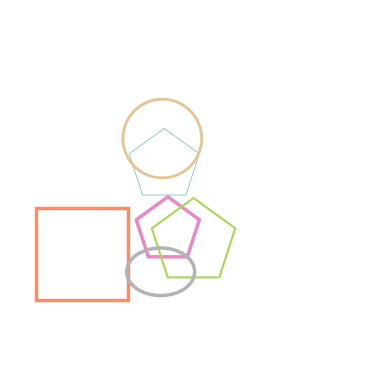[{"shape": "pentagon", "thickness": 0.5, "radius": 0.48, "center": [0.427, 0.571]}, {"shape": "square", "thickness": 2.5, "radius": 0.6, "center": [0.213, 0.34]}, {"shape": "pentagon", "thickness": 2.5, "radius": 0.43, "center": [0.436, 0.403]}, {"shape": "pentagon", "thickness": 1.5, "radius": 0.57, "center": [0.503, 0.372]}, {"shape": "circle", "thickness": 2, "radius": 0.51, "center": [0.422, 0.64]}, {"shape": "oval", "thickness": 2.5, "radius": 0.44, "center": [0.417, 0.294]}]